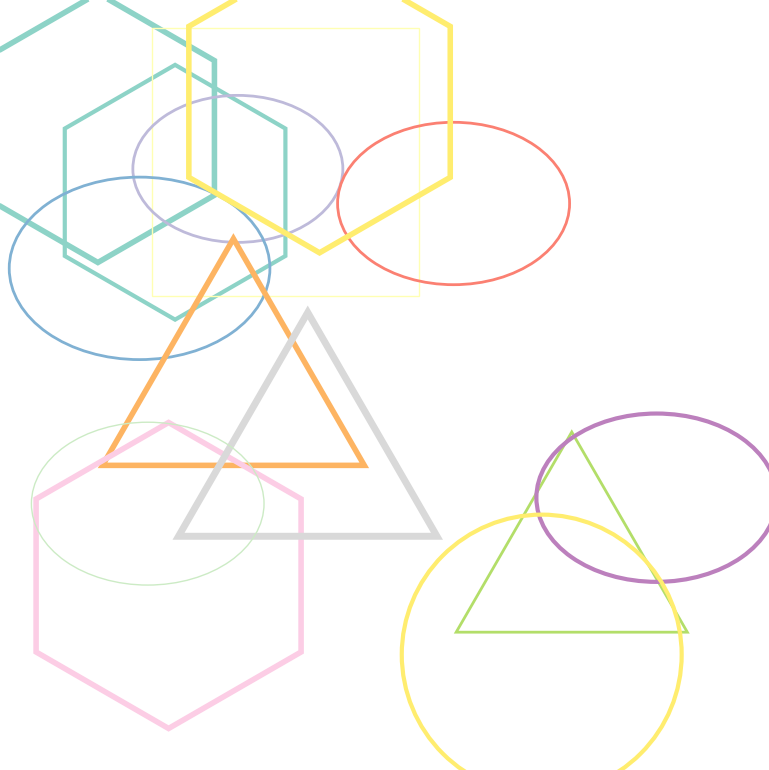[{"shape": "hexagon", "thickness": 2, "radius": 0.87, "center": [0.127, 0.834]}, {"shape": "hexagon", "thickness": 1.5, "radius": 0.83, "center": [0.227, 0.75]}, {"shape": "square", "thickness": 0.5, "radius": 0.87, "center": [0.371, 0.79]}, {"shape": "oval", "thickness": 1, "radius": 0.68, "center": [0.309, 0.781]}, {"shape": "oval", "thickness": 1, "radius": 0.75, "center": [0.589, 0.736]}, {"shape": "oval", "thickness": 1, "radius": 0.85, "center": [0.181, 0.651]}, {"shape": "triangle", "thickness": 2, "radius": 0.98, "center": [0.303, 0.494]}, {"shape": "triangle", "thickness": 1, "radius": 0.87, "center": [0.743, 0.266]}, {"shape": "hexagon", "thickness": 2, "radius": 0.99, "center": [0.219, 0.253]}, {"shape": "triangle", "thickness": 2.5, "radius": 0.97, "center": [0.4, 0.4]}, {"shape": "oval", "thickness": 1.5, "radius": 0.78, "center": [0.853, 0.354]}, {"shape": "oval", "thickness": 0.5, "radius": 0.76, "center": [0.192, 0.346]}, {"shape": "circle", "thickness": 1.5, "radius": 0.91, "center": [0.704, 0.15]}, {"shape": "hexagon", "thickness": 2, "radius": 0.98, "center": [0.415, 0.868]}]